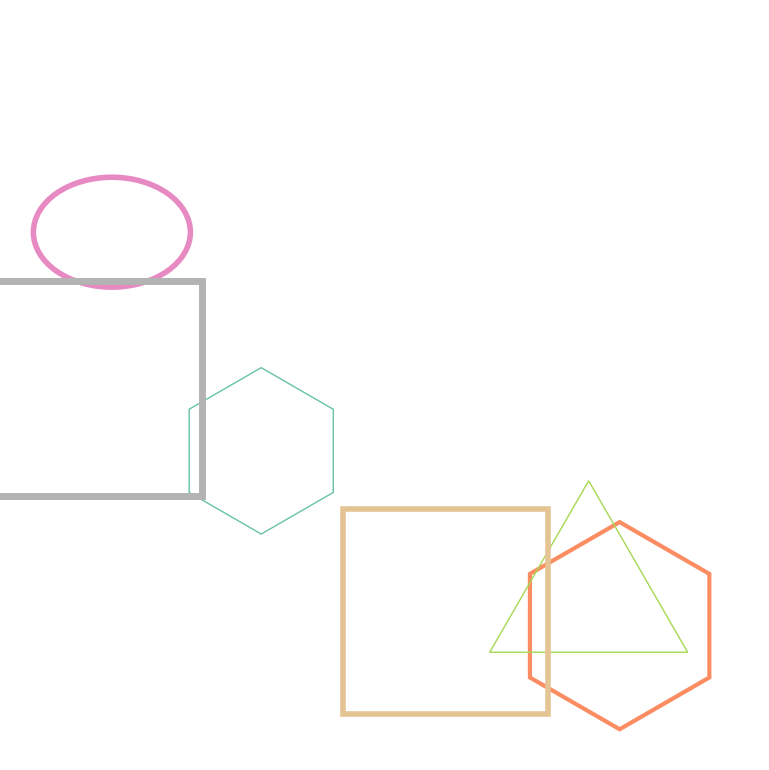[{"shape": "hexagon", "thickness": 0.5, "radius": 0.54, "center": [0.339, 0.414]}, {"shape": "hexagon", "thickness": 1.5, "radius": 0.67, "center": [0.805, 0.187]}, {"shape": "oval", "thickness": 2, "radius": 0.51, "center": [0.145, 0.698]}, {"shape": "triangle", "thickness": 0.5, "radius": 0.74, "center": [0.765, 0.227]}, {"shape": "square", "thickness": 2, "radius": 0.67, "center": [0.578, 0.206]}, {"shape": "square", "thickness": 2.5, "radius": 0.7, "center": [0.123, 0.495]}]